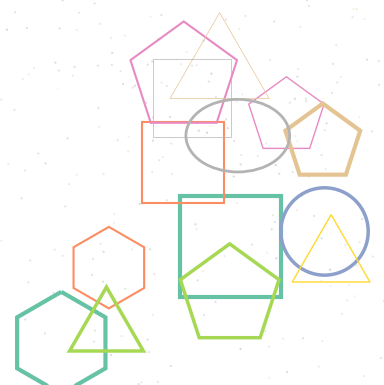[{"shape": "hexagon", "thickness": 3, "radius": 0.66, "center": [0.159, 0.11]}, {"shape": "square", "thickness": 3, "radius": 0.65, "center": [0.598, 0.359]}, {"shape": "square", "thickness": 1.5, "radius": 0.53, "center": [0.475, 0.578]}, {"shape": "hexagon", "thickness": 1.5, "radius": 0.53, "center": [0.283, 0.305]}, {"shape": "circle", "thickness": 2.5, "radius": 0.57, "center": [0.843, 0.399]}, {"shape": "pentagon", "thickness": 1.5, "radius": 0.73, "center": [0.477, 0.799]}, {"shape": "pentagon", "thickness": 1, "radius": 0.51, "center": [0.744, 0.698]}, {"shape": "triangle", "thickness": 2.5, "radius": 0.55, "center": [0.277, 0.144]}, {"shape": "pentagon", "thickness": 2.5, "radius": 0.67, "center": [0.597, 0.232]}, {"shape": "triangle", "thickness": 1, "radius": 0.58, "center": [0.86, 0.326]}, {"shape": "pentagon", "thickness": 3, "radius": 0.51, "center": [0.838, 0.629]}, {"shape": "triangle", "thickness": 0.5, "radius": 0.74, "center": [0.57, 0.818]}, {"shape": "square", "thickness": 0.5, "radius": 0.51, "center": [0.498, 0.745]}, {"shape": "oval", "thickness": 2, "radius": 0.67, "center": [0.618, 0.648]}]